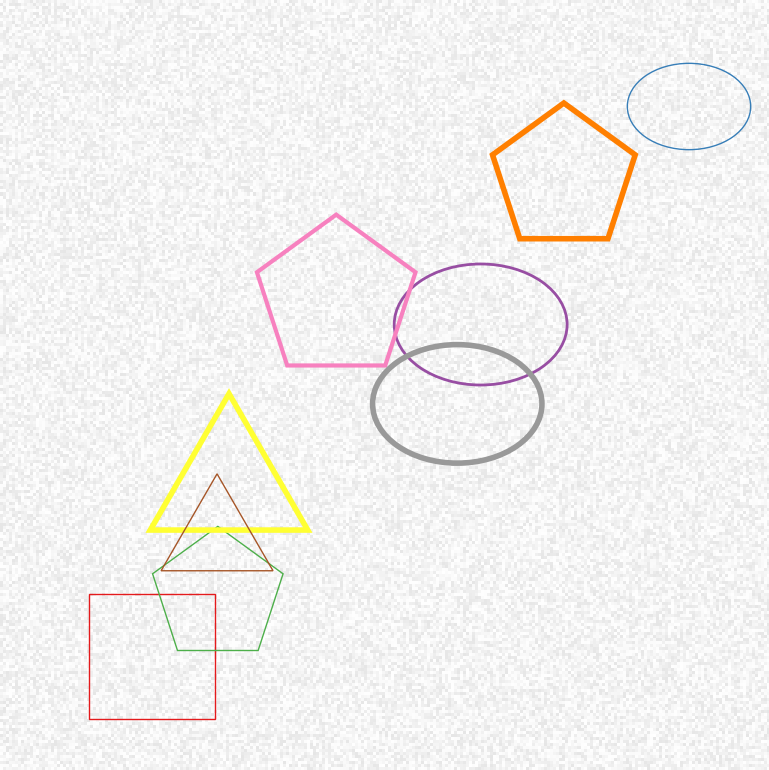[{"shape": "square", "thickness": 0.5, "radius": 0.41, "center": [0.197, 0.147]}, {"shape": "oval", "thickness": 0.5, "radius": 0.4, "center": [0.895, 0.862]}, {"shape": "pentagon", "thickness": 0.5, "radius": 0.45, "center": [0.283, 0.227]}, {"shape": "oval", "thickness": 1, "radius": 0.56, "center": [0.624, 0.579]}, {"shape": "pentagon", "thickness": 2, "radius": 0.49, "center": [0.732, 0.769]}, {"shape": "triangle", "thickness": 2, "radius": 0.59, "center": [0.297, 0.371]}, {"shape": "triangle", "thickness": 0.5, "radius": 0.42, "center": [0.282, 0.301]}, {"shape": "pentagon", "thickness": 1.5, "radius": 0.54, "center": [0.437, 0.613]}, {"shape": "oval", "thickness": 2, "radius": 0.55, "center": [0.594, 0.475]}]